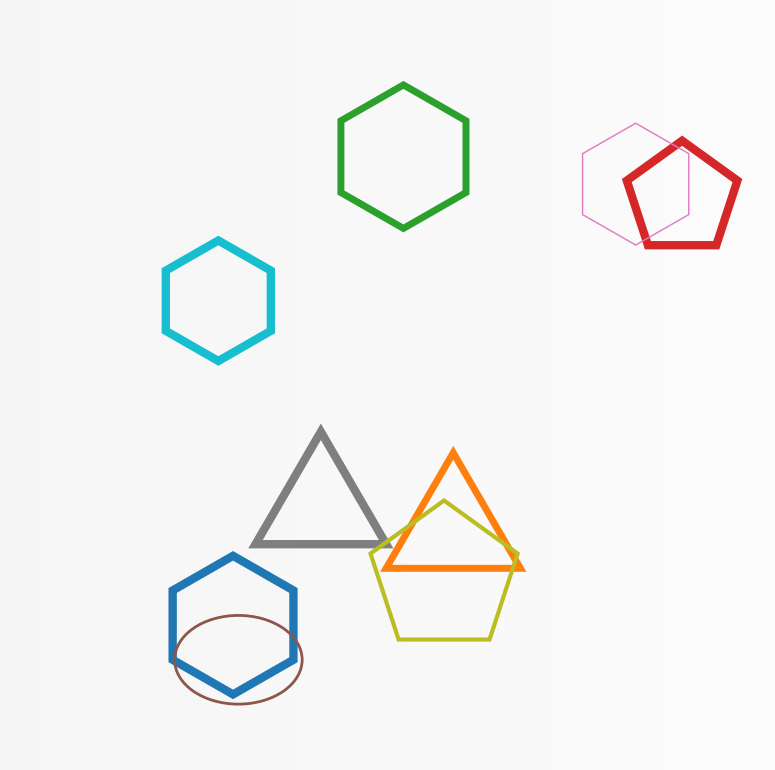[{"shape": "hexagon", "thickness": 3, "radius": 0.45, "center": [0.301, 0.188]}, {"shape": "triangle", "thickness": 2.5, "radius": 0.5, "center": [0.585, 0.312]}, {"shape": "hexagon", "thickness": 2.5, "radius": 0.47, "center": [0.521, 0.797]}, {"shape": "pentagon", "thickness": 3, "radius": 0.38, "center": [0.88, 0.742]}, {"shape": "oval", "thickness": 1, "radius": 0.41, "center": [0.308, 0.143]}, {"shape": "hexagon", "thickness": 0.5, "radius": 0.4, "center": [0.82, 0.761]}, {"shape": "triangle", "thickness": 3, "radius": 0.49, "center": [0.414, 0.342]}, {"shape": "pentagon", "thickness": 1.5, "radius": 0.5, "center": [0.573, 0.25]}, {"shape": "hexagon", "thickness": 3, "radius": 0.39, "center": [0.282, 0.609]}]